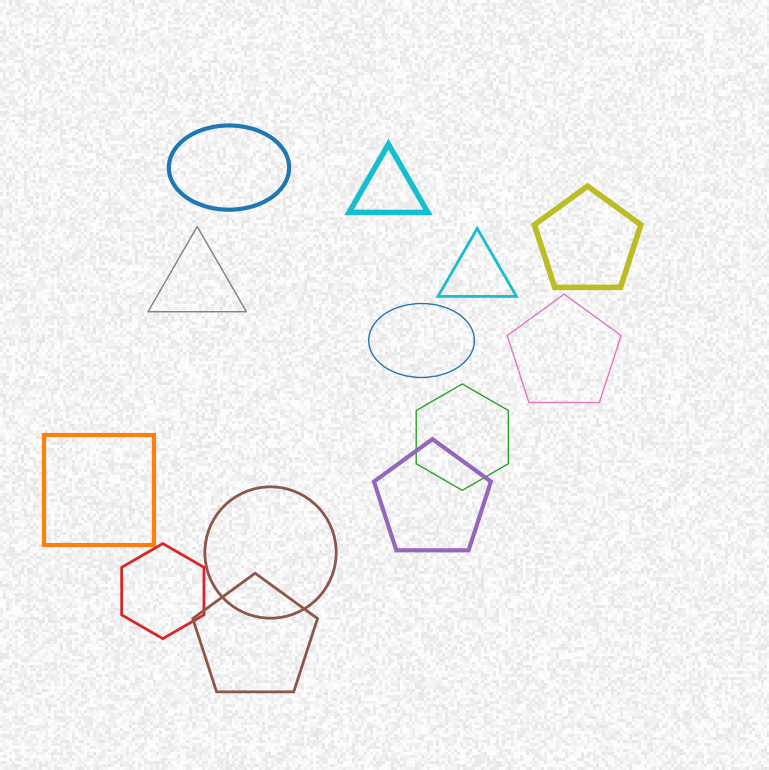[{"shape": "oval", "thickness": 0.5, "radius": 0.34, "center": [0.547, 0.558]}, {"shape": "oval", "thickness": 1.5, "radius": 0.39, "center": [0.297, 0.782]}, {"shape": "square", "thickness": 1.5, "radius": 0.36, "center": [0.129, 0.364]}, {"shape": "hexagon", "thickness": 0.5, "radius": 0.35, "center": [0.6, 0.432]}, {"shape": "hexagon", "thickness": 1, "radius": 0.31, "center": [0.211, 0.232]}, {"shape": "pentagon", "thickness": 1.5, "radius": 0.4, "center": [0.562, 0.35]}, {"shape": "pentagon", "thickness": 1, "radius": 0.43, "center": [0.331, 0.17]}, {"shape": "circle", "thickness": 1, "radius": 0.43, "center": [0.351, 0.282]}, {"shape": "pentagon", "thickness": 0.5, "radius": 0.39, "center": [0.733, 0.54]}, {"shape": "triangle", "thickness": 0.5, "radius": 0.37, "center": [0.256, 0.632]}, {"shape": "pentagon", "thickness": 2, "radius": 0.36, "center": [0.763, 0.686]}, {"shape": "triangle", "thickness": 2, "radius": 0.3, "center": [0.505, 0.754]}, {"shape": "triangle", "thickness": 1, "radius": 0.29, "center": [0.62, 0.644]}]